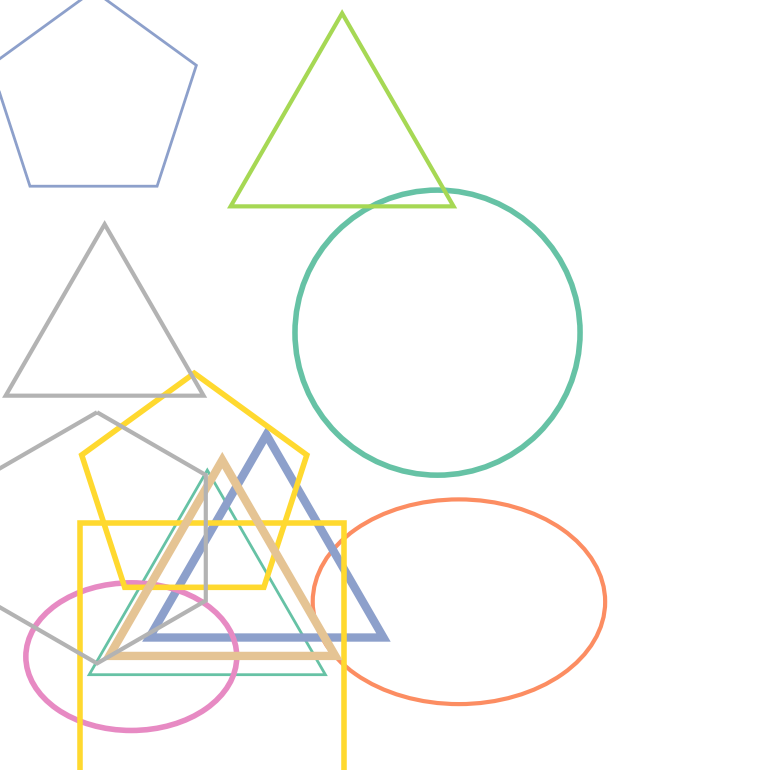[{"shape": "triangle", "thickness": 1, "radius": 0.89, "center": [0.269, 0.212]}, {"shape": "circle", "thickness": 2, "radius": 0.93, "center": [0.568, 0.568]}, {"shape": "oval", "thickness": 1.5, "radius": 0.95, "center": [0.596, 0.219]}, {"shape": "triangle", "thickness": 3, "radius": 0.88, "center": [0.346, 0.26]}, {"shape": "pentagon", "thickness": 1, "radius": 0.7, "center": [0.121, 0.872]}, {"shape": "oval", "thickness": 2, "radius": 0.68, "center": [0.171, 0.147]}, {"shape": "triangle", "thickness": 1.5, "radius": 0.84, "center": [0.444, 0.816]}, {"shape": "pentagon", "thickness": 2, "radius": 0.77, "center": [0.252, 0.362]}, {"shape": "square", "thickness": 2, "radius": 0.86, "center": [0.275, 0.149]}, {"shape": "triangle", "thickness": 3, "radius": 0.85, "center": [0.289, 0.233]}, {"shape": "triangle", "thickness": 1.5, "radius": 0.74, "center": [0.136, 0.56]}, {"shape": "hexagon", "thickness": 1.5, "radius": 0.82, "center": [0.126, 0.302]}]